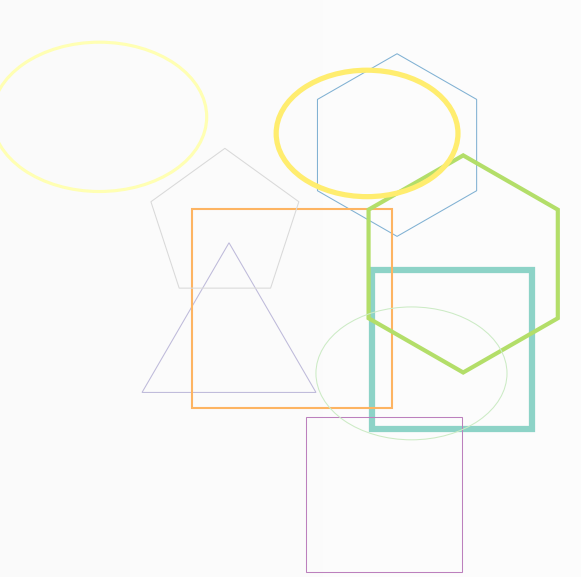[{"shape": "square", "thickness": 3, "radius": 0.69, "center": [0.777, 0.394]}, {"shape": "oval", "thickness": 1.5, "radius": 0.92, "center": [0.171, 0.797]}, {"shape": "triangle", "thickness": 0.5, "radius": 0.86, "center": [0.394, 0.406]}, {"shape": "hexagon", "thickness": 0.5, "radius": 0.79, "center": [0.683, 0.748]}, {"shape": "square", "thickness": 1, "radius": 0.86, "center": [0.503, 0.464]}, {"shape": "hexagon", "thickness": 2, "radius": 0.94, "center": [0.797, 0.542]}, {"shape": "pentagon", "thickness": 0.5, "radius": 0.67, "center": [0.387, 0.608]}, {"shape": "square", "thickness": 0.5, "radius": 0.67, "center": [0.661, 0.142]}, {"shape": "oval", "thickness": 0.5, "radius": 0.82, "center": [0.708, 0.353]}, {"shape": "oval", "thickness": 2.5, "radius": 0.78, "center": [0.632, 0.768]}]